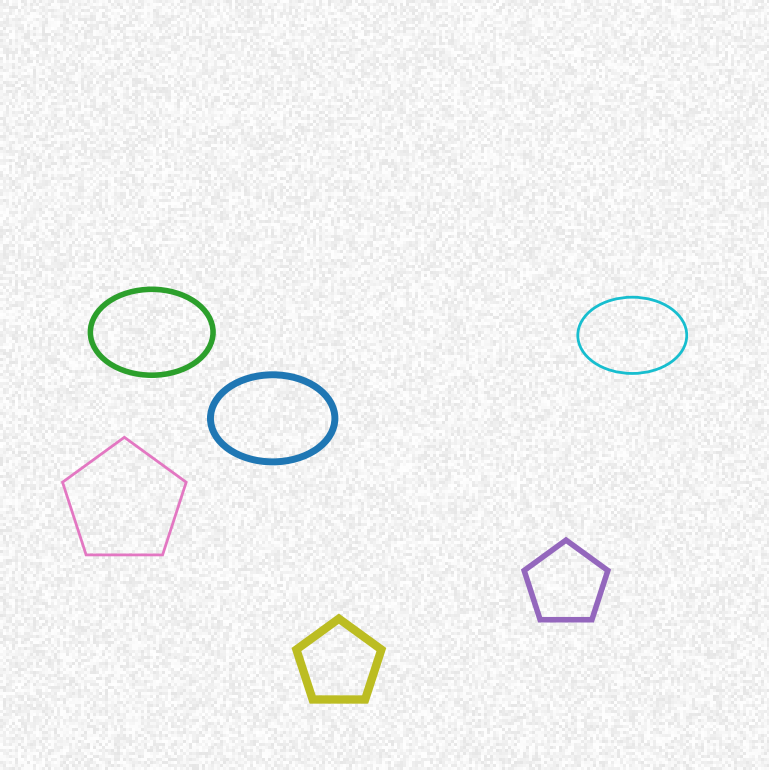[{"shape": "oval", "thickness": 2.5, "radius": 0.4, "center": [0.354, 0.457]}, {"shape": "oval", "thickness": 2, "radius": 0.4, "center": [0.197, 0.568]}, {"shape": "pentagon", "thickness": 2, "radius": 0.29, "center": [0.735, 0.241]}, {"shape": "pentagon", "thickness": 1, "radius": 0.42, "center": [0.162, 0.348]}, {"shape": "pentagon", "thickness": 3, "radius": 0.29, "center": [0.44, 0.138]}, {"shape": "oval", "thickness": 1, "radius": 0.35, "center": [0.821, 0.565]}]